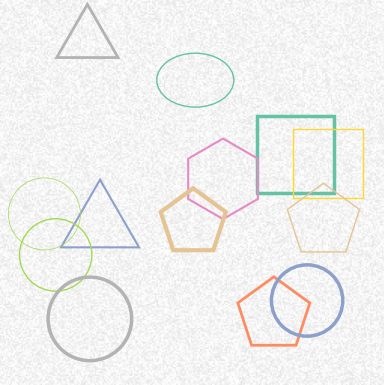[{"shape": "square", "thickness": 2.5, "radius": 0.5, "center": [0.768, 0.598]}, {"shape": "oval", "thickness": 1, "radius": 0.5, "center": [0.507, 0.792]}, {"shape": "pentagon", "thickness": 2, "radius": 0.49, "center": [0.711, 0.183]}, {"shape": "circle", "thickness": 2.5, "radius": 0.46, "center": [0.798, 0.219]}, {"shape": "triangle", "thickness": 1.5, "radius": 0.59, "center": [0.26, 0.416]}, {"shape": "hexagon", "thickness": 1.5, "radius": 0.52, "center": [0.579, 0.536]}, {"shape": "circle", "thickness": 1, "radius": 0.47, "center": [0.145, 0.338]}, {"shape": "circle", "thickness": 0.5, "radius": 0.47, "center": [0.115, 0.444]}, {"shape": "square", "thickness": 1, "radius": 0.45, "center": [0.852, 0.575]}, {"shape": "pentagon", "thickness": 3, "radius": 0.44, "center": [0.502, 0.422]}, {"shape": "pentagon", "thickness": 1, "radius": 0.49, "center": [0.84, 0.425]}, {"shape": "circle", "thickness": 2.5, "radius": 0.54, "center": [0.233, 0.172]}, {"shape": "triangle", "thickness": 2, "radius": 0.46, "center": [0.227, 0.897]}]